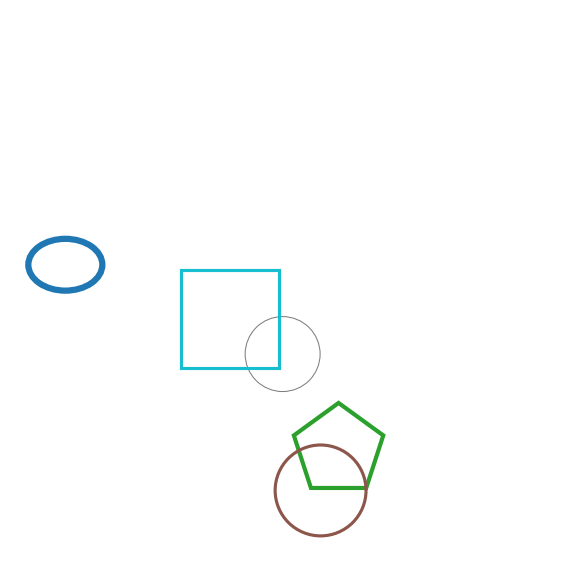[{"shape": "oval", "thickness": 3, "radius": 0.32, "center": [0.113, 0.541]}, {"shape": "pentagon", "thickness": 2, "radius": 0.41, "center": [0.586, 0.22]}, {"shape": "circle", "thickness": 1.5, "radius": 0.39, "center": [0.555, 0.15]}, {"shape": "circle", "thickness": 0.5, "radius": 0.32, "center": [0.489, 0.386]}, {"shape": "square", "thickness": 1.5, "radius": 0.42, "center": [0.398, 0.447]}]